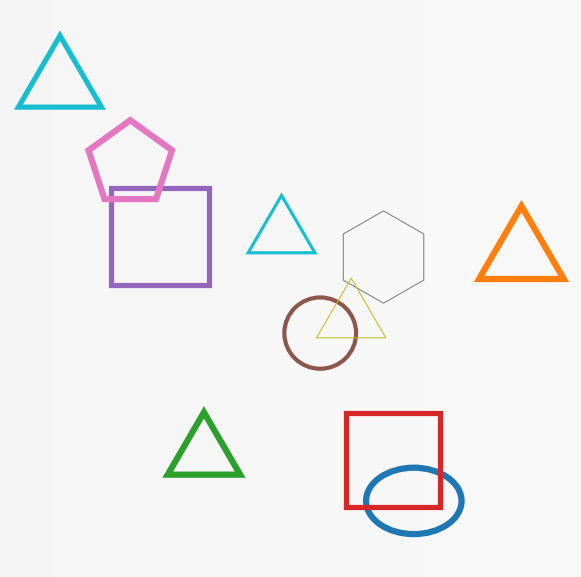[{"shape": "oval", "thickness": 3, "radius": 0.41, "center": [0.712, 0.132]}, {"shape": "triangle", "thickness": 3, "radius": 0.42, "center": [0.897, 0.558]}, {"shape": "triangle", "thickness": 3, "radius": 0.36, "center": [0.351, 0.213]}, {"shape": "square", "thickness": 2.5, "radius": 0.4, "center": [0.677, 0.203]}, {"shape": "square", "thickness": 2.5, "radius": 0.42, "center": [0.275, 0.589]}, {"shape": "circle", "thickness": 2, "radius": 0.31, "center": [0.551, 0.422]}, {"shape": "pentagon", "thickness": 3, "radius": 0.38, "center": [0.224, 0.716]}, {"shape": "hexagon", "thickness": 0.5, "radius": 0.4, "center": [0.66, 0.554]}, {"shape": "triangle", "thickness": 0.5, "radius": 0.34, "center": [0.604, 0.449]}, {"shape": "triangle", "thickness": 2.5, "radius": 0.41, "center": [0.103, 0.855]}, {"shape": "triangle", "thickness": 1.5, "radius": 0.33, "center": [0.484, 0.595]}]